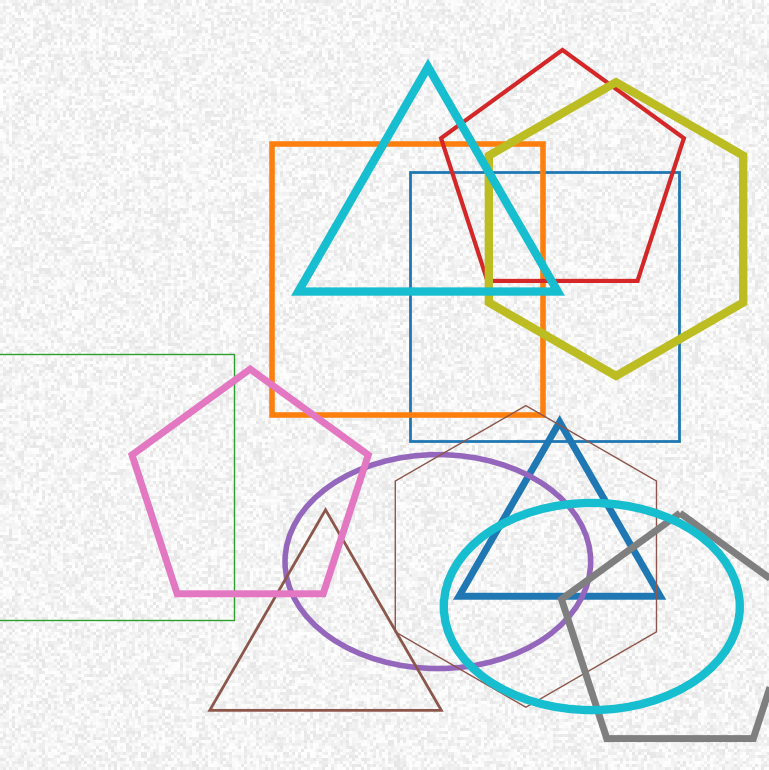[{"shape": "square", "thickness": 1, "radius": 0.87, "center": [0.707, 0.602]}, {"shape": "triangle", "thickness": 2.5, "radius": 0.75, "center": [0.727, 0.301]}, {"shape": "square", "thickness": 2, "radius": 0.88, "center": [0.529, 0.637]}, {"shape": "square", "thickness": 0.5, "radius": 0.86, "center": [0.131, 0.367]}, {"shape": "pentagon", "thickness": 1.5, "radius": 0.83, "center": [0.73, 0.769]}, {"shape": "oval", "thickness": 2, "radius": 0.99, "center": [0.569, 0.271]}, {"shape": "triangle", "thickness": 1, "radius": 0.87, "center": [0.423, 0.164]}, {"shape": "hexagon", "thickness": 0.5, "radius": 0.98, "center": [0.683, 0.277]}, {"shape": "pentagon", "thickness": 2.5, "radius": 0.81, "center": [0.325, 0.359]}, {"shape": "pentagon", "thickness": 2.5, "radius": 0.81, "center": [0.883, 0.172]}, {"shape": "hexagon", "thickness": 3, "radius": 0.95, "center": [0.8, 0.702]}, {"shape": "oval", "thickness": 3, "radius": 0.96, "center": [0.769, 0.212]}, {"shape": "triangle", "thickness": 3, "radius": 0.97, "center": [0.556, 0.719]}]